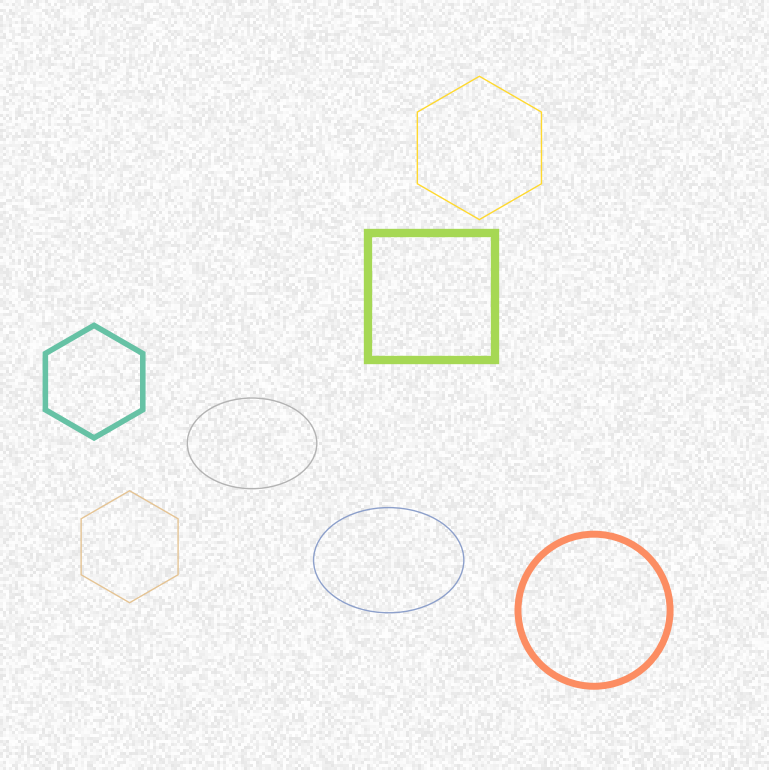[{"shape": "hexagon", "thickness": 2, "radius": 0.37, "center": [0.122, 0.504]}, {"shape": "circle", "thickness": 2.5, "radius": 0.49, "center": [0.771, 0.207]}, {"shape": "oval", "thickness": 0.5, "radius": 0.49, "center": [0.505, 0.272]}, {"shape": "square", "thickness": 3, "radius": 0.41, "center": [0.561, 0.615]}, {"shape": "hexagon", "thickness": 0.5, "radius": 0.47, "center": [0.623, 0.808]}, {"shape": "hexagon", "thickness": 0.5, "radius": 0.36, "center": [0.168, 0.29]}, {"shape": "oval", "thickness": 0.5, "radius": 0.42, "center": [0.327, 0.424]}]